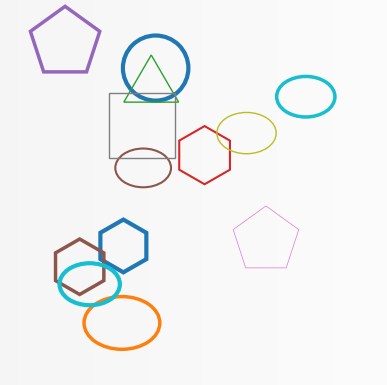[{"shape": "hexagon", "thickness": 3, "radius": 0.34, "center": [0.318, 0.361]}, {"shape": "circle", "thickness": 3, "radius": 0.42, "center": [0.402, 0.823]}, {"shape": "oval", "thickness": 2.5, "radius": 0.49, "center": [0.315, 0.161]}, {"shape": "triangle", "thickness": 1, "radius": 0.41, "center": [0.39, 0.776]}, {"shape": "hexagon", "thickness": 1.5, "radius": 0.38, "center": [0.528, 0.597]}, {"shape": "pentagon", "thickness": 2.5, "radius": 0.47, "center": [0.168, 0.889]}, {"shape": "hexagon", "thickness": 2.5, "radius": 0.36, "center": [0.206, 0.307]}, {"shape": "oval", "thickness": 1.5, "radius": 0.36, "center": [0.369, 0.564]}, {"shape": "pentagon", "thickness": 0.5, "radius": 0.44, "center": [0.686, 0.376]}, {"shape": "square", "thickness": 1, "radius": 0.42, "center": [0.366, 0.674]}, {"shape": "oval", "thickness": 1, "radius": 0.38, "center": [0.636, 0.654]}, {"shape": "oval", "thickness": 2.5, "radius": 0.38, "center": [0.789, 0.749]}, {"shape": "oval", "thickness": 3, "radius": 0.39, "center": [0.231, 0.262]}]